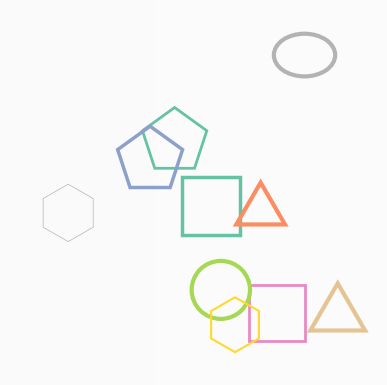[{"shape": "square", "thickness": 2.5, "radius": 0.38, "center": [0.544, 0.465]}, {"shape": "pentagon", "thickness": 2, "radius": 0.44, "center": [0.451, 0.634]}, {"shape": "triangle", "thickness": 3, "radius": 0.36, "center": [0.673, 0.453]}, {"shape": "pentagon", "thickness": 2.5, "radius": 0.44, "center": [0.387, 0.584]}, {"shape": "square", "thickness": 2, "radius": 0.36, "center": [0.714, 0.188]}, {"shape": "circle", "thickness": 3, "radius": 0.38, "center": [0.57, 0.247]}, {"shape": "hexagon", "thickness": 1.5, "radius": 0.36, "center": [0.607, 0.157]}, {"shape": "triangle", "thickness": 3, "radius": 0.41, "center": [0.872, 0.182]}, {"shape": "oval", "thickness": 3, "radius": 0.4, "center": [0.786, 0.857]}, {"shape": "hexagon", "thickness": 0.5, "radius": 0.37, "center": [0.176, 0.447]}]